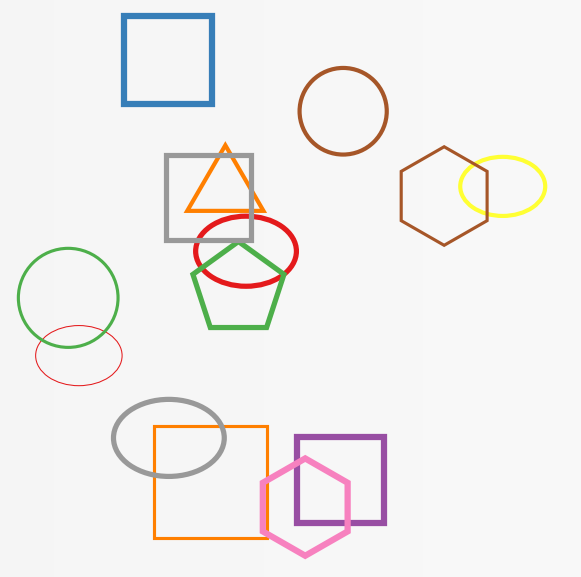[{"shape": "oval", "thickness": 0.5, "radius": 0.37, "center": [0.136, 0.383]}, {"shape": "oval", "thickness": 2.5, "radius": 0.43, "center": [0.423, 0.564]}, {"shape": "square", "thickness": 3, "radius": 0.38, "center": [0.289, 0.895]}, {"shape": "pentagon", "thickness": 2.5, "radius": 0.41, "center": [0.41, 0.499]}, {"shape": "circle", "thickness": 1.5, "radius": 0.43, "center": [0.117, 0.483]}, {"shape": "square", "thickness": 3, "radius": 0.37, "center": [0.586, 0.168]}, {"shape": "square", "thickness": 1.5, "radius": 0.49, "center": [0.362, 0.164]}, {"shape": "triangle", "thickness": 2, "radius": 0.38, "center": [0.388, 0.672]}, {"shape": "oval", "thickness": 2, "radius": 0.37, "center": [0.865, 0.676]}, {"shape": "circle", "thickness": 2, "radius": 0.37, "center": [0.59, 0.806]}, {"shape": "hexagon", "thickness": 1.5, "radius": 0.43, "center": [0.764, 0.66]}, {"shape": "hexagon", "thickness": 3, "radius": 0.42, "center": [0.525, 0.121]}, {"shape": "square", "thickness": 2.5, "radius": 0.37, "center": [0.359, 0.657]}, {"shape": "oval", "thickness": 2.5, "radius": 0.48, "center": [0.291, 0.241]}]